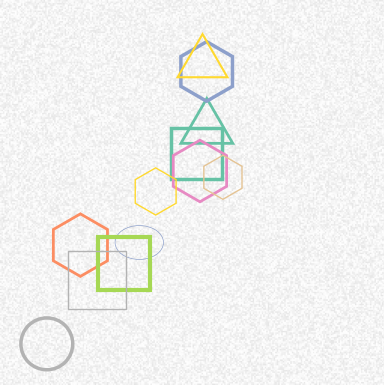[{"shape": "triangle", "thickness": 2, "radius": 0.39, "center": [0.537, 0.667]}, {"shape": "square", "thickness": 2.5, "radius": 0.33, "center": [0.51, 0.602]}, {"shape": "hexagon", "thickness": 2, "radius": 0.41, "center": [0.209, 0.363]}, {"shape": "oval", "thickness": 0.5, "radius": 0.31, "center": [0.362, 0.37]}, {"shape": "hexagon", "thickness": 2.5, "radius": 0.39, "center": [0.537, 0.814]}, {"shape": "hexagon", "thickness": 2, "radius": 0.4, "center": [0.519, 0.556]}, {"shape": "square", "thickness": 3, "radius": 0.34, "center": [0.322, 0.315]}, {"shape": "hexagon", "thickness": 1, "radius": 0.31, "center": [0.404, 0.503]}, {"shape": "triangle", "thickness": 1.5, "radius": 0.37, "center": [0.526, 0.837]}, {"shape": "hexagon", "thickness": 1, "radius": 0.29, "center": [0.579, 0.54]}, {"shape": "circle", "thickness": 2.5, "radius": 0.34, "center": [0.122, 0.107]}, {"shape": "square", "thickness": 1, "radius": 0.38, "center": [0.252, 0.273]}]